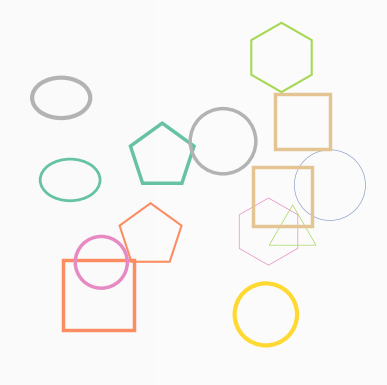[{"shape": "pentagon", "thickness": 2.5, "radius": 0.43, "center": [0.419, 0.594]}, {"shape": "oval", "thickness": 2, "radius": 0.39, "center": [0.181, 0.533]}, {"shape": "pentagon", "thickness": 1.5, "radius": 0.42, "center": [0.389, 0.388]}, {"shape": "square", "thickness": 2.5, "radius": 0.46, "center": [0.255, 0.234]}, {"shape": "circle", "thickness": 0.5, "radius": 0.46, "center": [0.851, 0.519]}, {"shape": "circle", "thickness": 2.5, "radius": 0.34, "center": [0.261, 0.319]}, {"shape": "hexagon", "thickness": 0.5, "radius": 0.44, "center": [0.693, 0.399]}, {"shape": "hexagon", "thickness": 1.5, "radius": 0.45, "center": [0.726, 0.851]}, {"shape": "triangle", "thickness": 0.5, "radius": 0.35, "center": [0.755, 0.398]}, {"shape": "circle", "thickness": 3, "radius": 0.4, "center": [0.686, 0.183]}, {"shape": "square", "thickness": 2.5, "radius": 0.38, "center": [0.729, 0.49]}, {"shape": "square", "thickness": 2.5, "radius": 0.36, "center": [0.781, 0.683]}, {"shape": "circle", "thickness": 2.5, "radius": 0.42, "center": [0.576, 0.633]}, {"shape": "oval", "thickness": 3, "radius": 0.38, "center": [0.158, 0.746]}]